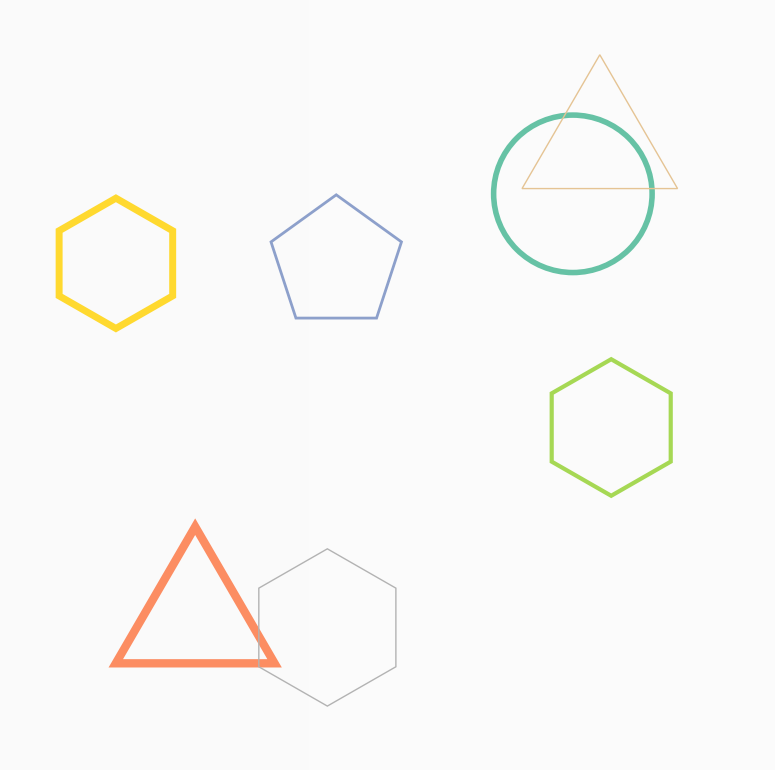[{"shape": "circle", "thickness": 2, "radius": 0.51, "center": [0.739, 0.748]}, {"shape": "triangle", "thickness": 3, "radius": 0.59, "center": [0.252, 0.198]}, {"shape": "pentagon", "thickness": 1, "radius": 0.44, "center": [0.434, 0.658]}, {"shape": "hexagon", "thickness": 1.5, "radius": 0.44, "center": [0.789, 0.445]}, {"shape": "hexagon", "thickness": 2.5, "radius": 0.42, "center": [0.15, 0.658]}, {"shape": "triangle", "thickness": 0.5, "radius": 0.58, "center": [0.774, 0.813]}, {"shape": "hexagon", "thickness": 0.5, "radius": 0.51, "center": [0.422, 0.185]}]